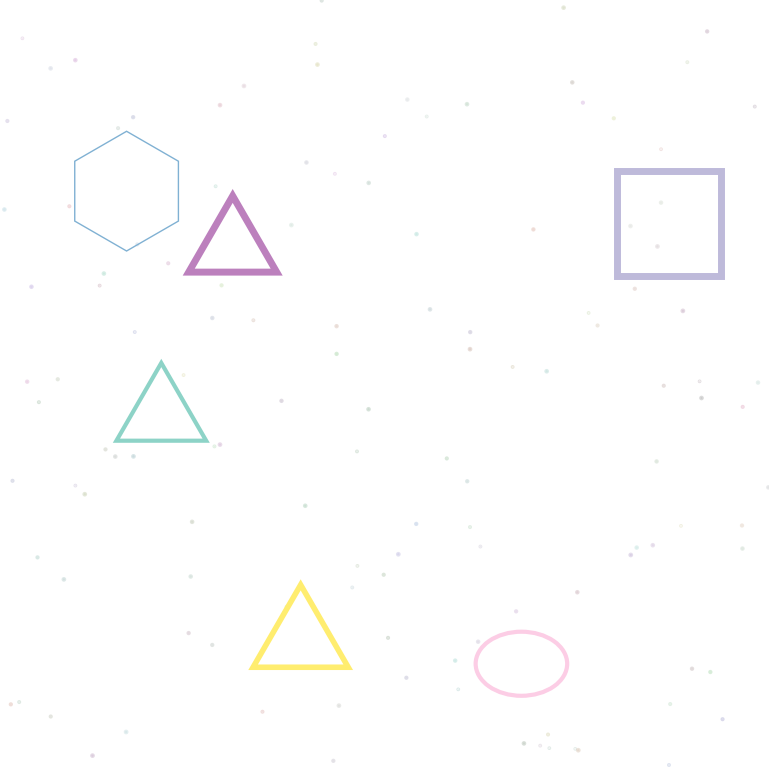[{"shape": "triangle", "thickness": 1.5, "radius": 0.34, "center": [0.209, 0.461]}, {"shape": "square", "thickness": 2.5, "radius": 0.34, "center": [0.869, 0.71]}, {"shape": "hexagon", "thickness": 0.5, "radius": 0.39, "center": [0.164, 0.752]}, {"shape": "oval", "thickness": 1.5, "radius": 0.3, "center": [0.677, 0.138]}, {"shape": "triangle", "thickness": 2.5, "radius": 0.33, "center": [0.302, 0.68]}, {"shape": "triangle", "thickness": 2, "radius": 0.36, "center": [0.39, 0.169]}]